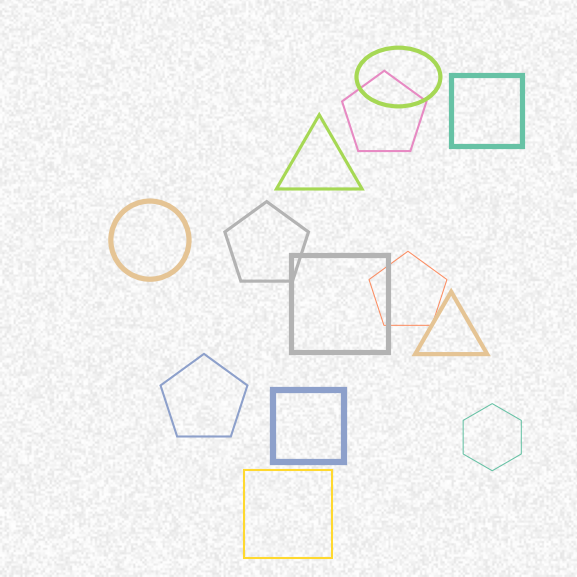[{"shape": "hexagon", "thickness": 0.5, "radius": 0.29, "center": [0.852, 0.242]}, {"shape": "square", "thickness": 2.5, "radius": 0.31, "center": [0.842, 0.808]}, {"shape": "pentagon", "thickness": 0.5, "radius": 0.35, "center": [0.706, 0.493]}, {"shape": "pentagon", "thickness": 1, "radius": 0.4, "center": [0.353, 0.307]}, {"shape": "square", "thickness": 3, "radius": 0.31, "center": [0.534, 0.261]}, {"shape": "pentagon", "thickness": 1, "radius": 0.38, "center": [0.665, 0.8]}, {"shape": "oval", "thickness": 2, "radius": 0.36, "center": [0.69, 0.866]}, {"shape": "triangle", "thickness": 1.5, "radius": 0.43, "center": [0.553, 0.715]}, {"shape": "square", "thickness": 1, "radius": 0.38, "center": [0.499, 0.109]}, {"shape": "circle", "thickness": 2.5, "radius": 0.34, "center": [0.26, 0.583]}, {"shape": "triangle", "thickness": 2, "radius": 0.36, "center": [0.781, 0.422]}, {"shape": "square", "thickness": 2.5, "radius": 0.42, "center": [0.588, 0.473]}, {"shape": "pentagon", "thickness": 1.5, "radius": 0.38, "center": [0.462, 0.574]}]